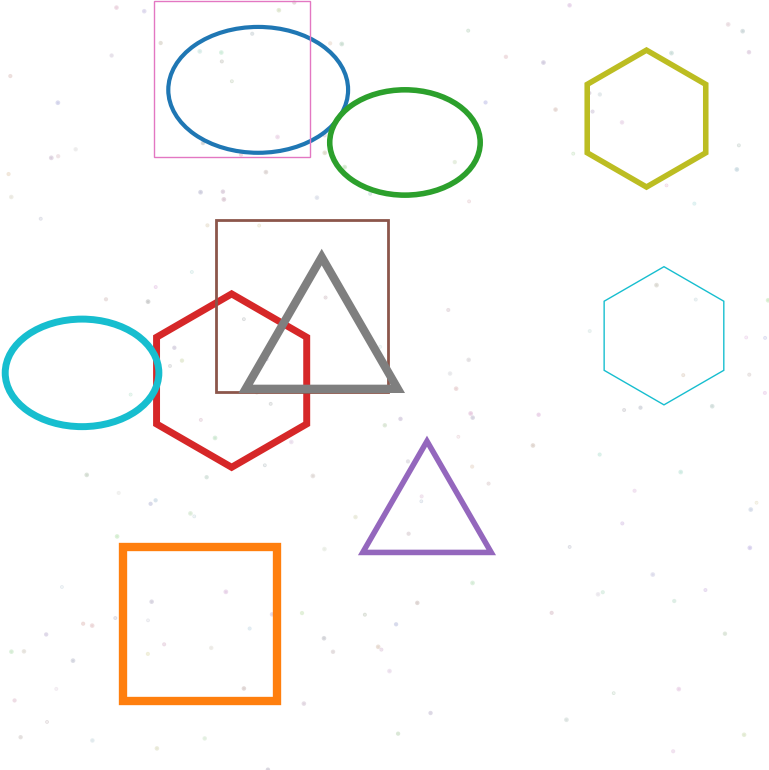[{"shape": "oval", "thickness": 1.5, "radius": 0.58, "center": [0.335, 0.883]}, {"shape": "square", "thickness": 3, "radius": 0.5, "center": [0.26, 0.189]}, {"shape": "oval", "thickness": 2, "radius": 0.49, "center": [0.526, 0.815]}, {"shape": "hexagon", "thickness": 2.5, "radius": 0.56, "center": [0.301, 0.506]}, {"shape": "triangle", "thickness": 2, "radius": 0.48, "center": [0.555, 0.331]}, {"shape": "square", "thickness": 1, "radius": 0.56, "center": [0.392, 0.603]}, {"shape": "square", "thickness": 0.5, "radius": 0.51, "center": [0.302, 0.898]}, {"shape": "triangle", "thickness": 3, "radius": 0.57, "center": [0.418, 0.552]}, {"shape": "hexagon", "thickness": 2, "radius": 0.44, "center": [0.84, 0.846]}, {"shape": "oval", "thickness": 2.5, "radius": 0.5, "center": [0.107, 0.516]}, {"shape": "hexagon", "thickness": 0.5, "radius": 0.45, "center": [0.862, 0.564]}]